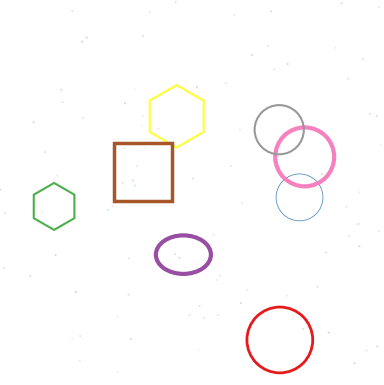[{"shape": "circle", "thickness": 2, "radius": 0.43, "center": [0.727, 0.117]}, {"shape": "circle", "thickness": 0.5, "radius": 0.3, "center": [0.778, 0.487]}, {"shape": "hexagon", "thickness": 1.5, "radius": 0.3, "center": [0.14, 0.464]}, {"shape": "oval", "thickness": 3, "radius": 0.36, "center": [0.476, 0.339]}, {"shape": "hexagon", "thickness": 1.5, "radius": 0.4, "center": [0.459, 0.698]}, {"shape": "square", "thickness": 2.5, "radius": 0.38, "center": [0.371, 0.554]}, {"shape": "circle", "thickness": 3, "radius": 0.38, "center": [0.791, 0.593]}, {"shape": "circle", "thickness": 1.5, "radius": 0.32, "center": [0.725, 0.663]}]